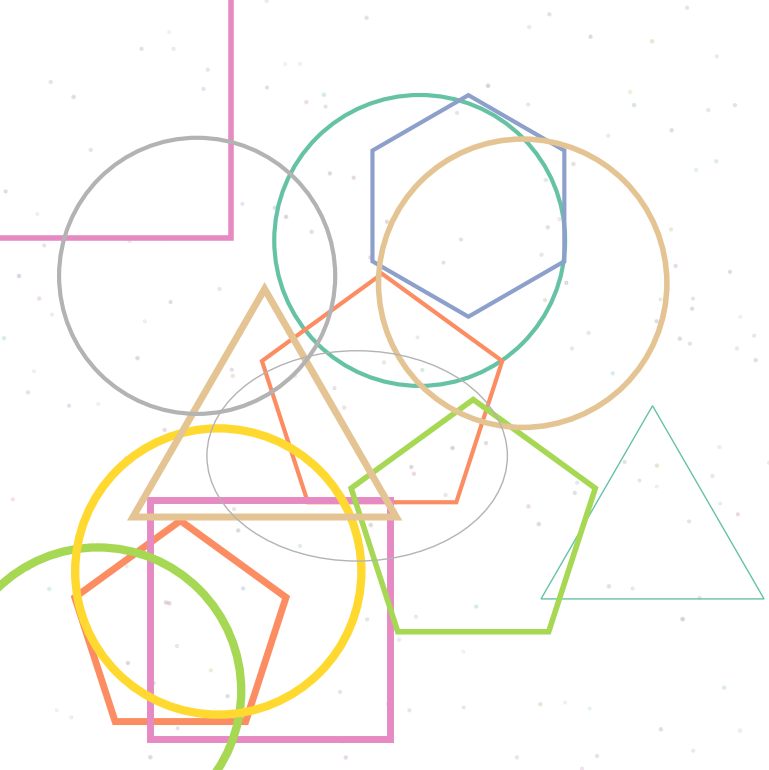[{"shape": "circle", "thickness": 1.5, "radius": 0.94, "center": [0.545, 0.688]}, {"shape": "triangle", "thickness": 0.5, "radius": 0.84, "center": [0.847, 0.306]}, {"shape": "pentagon", "thickness": 2.5, "radius": 0.72, "center": [0.234, 0.18]}, {"shape": "pentagon", "thickness": 1.5, "radius": 0.82, "center": [0.496, 0.48]}, {"shape": "hexagon", "thickness": 1.5, "radius": 0.72, "center": [0.608, 0.733]}, {"shape": "square", "thickness": 2.5, "radius": 0.78, "center": [0.351, 0.196]}, {"shape": "square", "thickness": 2, "radius": 0.79, "center": [0.141, 0.849]}, {"shape": "pentagon", "thickness": 2, "radius": 0.83, "center": [0.615, 0.314]}, {"shape": "circle", "thickness": 3, "radius": 0.93, "center": [0.127, 0.103]}, {"shape": "circle", "thickness": 3, "radius": 0.93, "center": [0.283, 0.258]}, {"shape": "circle", "thickness": 2, "radius": 0.94, "center": [0.679, 0.632]}, {"shape": "triangle", "thickness": 2.5, "radius": 0.99, "center": [0.344, 0.427]}, {"shape": "circle", "thickness": 1.5, "radius": 0.9, "center": [0.256, 0.642]}, {"shape": "oval", "thickness": 0.5, "radius": 0.98, "center": [0.464, 0.408]}]